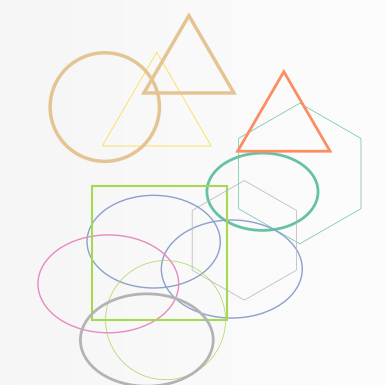[{"shape": "oval", "thickness": 2, "radius": 0.72, "center": [0.677, 0.502]}, {"shape": "hexagon", "thickness": 0.5, "radius": 0.91, "center": [0.773, 0.549]}, {"shape": "triangle", "thickness": 2, "radius": 0.69, "center": [0.732, 0.676]}, {"shape": "oval", "thickness": 1, "radius": 0.91, "center": [0.598, 0.301]}, {"shape": "oval", "thickness": 1, "radius": 0.86, "center": [0.397, 0.372]}, {"shape": "oval", "thickness": 1, "radius": 0.91, "center": [0.28, 0.263]}, {"shape": "circle", "thickness": 0.5, "radius": 0.77, "center": [0.427, 0.169]}, {"shape": "square", "thickness": 1.5, "radius": 0.87, "center": [0.411, 0.344]}, {"shape": "triangle", "thickness": 0.5, "radius": 0.81, "center": [0.404, 0.702]}, {"shape": "triangle", "thickness": 2.5, "radius": 0.67, "center": [0.488, 0.826]}, {"shape": "circle", "thickness": 2.5, "radius": 0.71, "center": [0.27, 0.722]}, {"shape": "hexagon", "thickness": 0.5, "radius": 0.78, "center": [0.63, 0.376]}, {"shape": "oval", "thickness": 2, "radius": 0.86, "center": [0.379, 0.117]}]